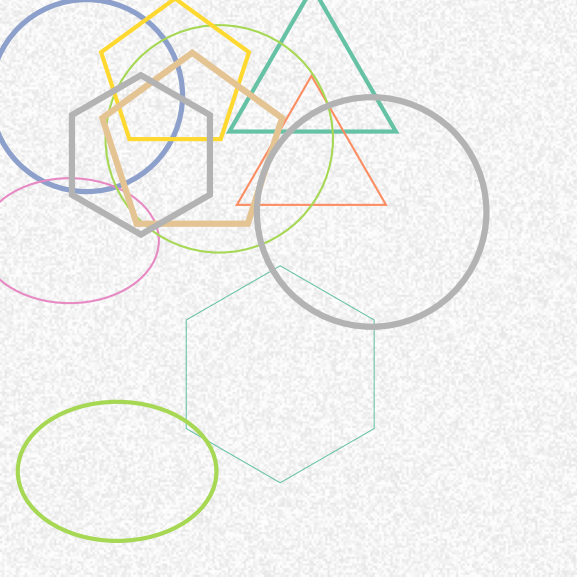[{"shape": "hexagon", "thickness": 0.5, "radius": 0.94, "center": [0.485, 0.351]}, {"shape": "triangle", "thickness": 2, "radius": 0.83, "center": [0.541, 0.855]}, {"shape": "triangle", "thickness": 1, "radius": 0.75, "center": [0.539, 0.719]}, {"shape": "circle", "thickness": 2.5, "radius": 0.83, "center": [0.15, 0.834]}, {"shape": "oval", "thickness": 1, "radius": 0.77, "center": [0.121, 0.582]}, {"shape": "oval", "thickness": 2, "radius": 0.86, "center": [0.203, 0.183]}, {"shape": "circle", "thickness": 1, "radius": 0.98, "center": [0.38, 0.759]}, {"shape": "pentagon", "thickness": 2, "radius": 0.67, "center": [0.303, 0.867]}, {"shape": "pentagon", "thickness": 3, "radius": 0.82, "center": [0.333, 0.744]}, {"shape": "hexagon", "thickness": 3, "radius": 0.69, "center": [0.244, 0.731]}, {"shape": "circle", "thickness": 3, "radius": 0.99, "center": [0.644, 0.632]}]